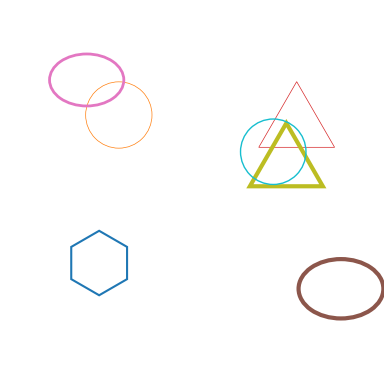[{"shape": "hexagon", "thickness": 1.5, "radius": 0.42, "center": [0.258, 0.317]}, {"shape": "circle", "thickness": 0.5, "radius": 0.43, "center": [0.309, 0.701]}, {"shape": "triangle", "thickness": 0.5, "radius": 0.57, "center": [0.771, 0.674]}, {"shape": "oval", "thickness": 3, "radius": 0.55, "center": [0.886, 0.25]}, {"shape": "oval", "thickness": 2, "radius": 0.48, "center": [0.225, 0.792]}, {"shape": "triangle", "thickness": 3, "radius": 0.55, "center": [0.744, 0.571]}, {"shape": "circle", "thickness": 1, "radius": 0.42, "center": [0.71, 0.606]}]